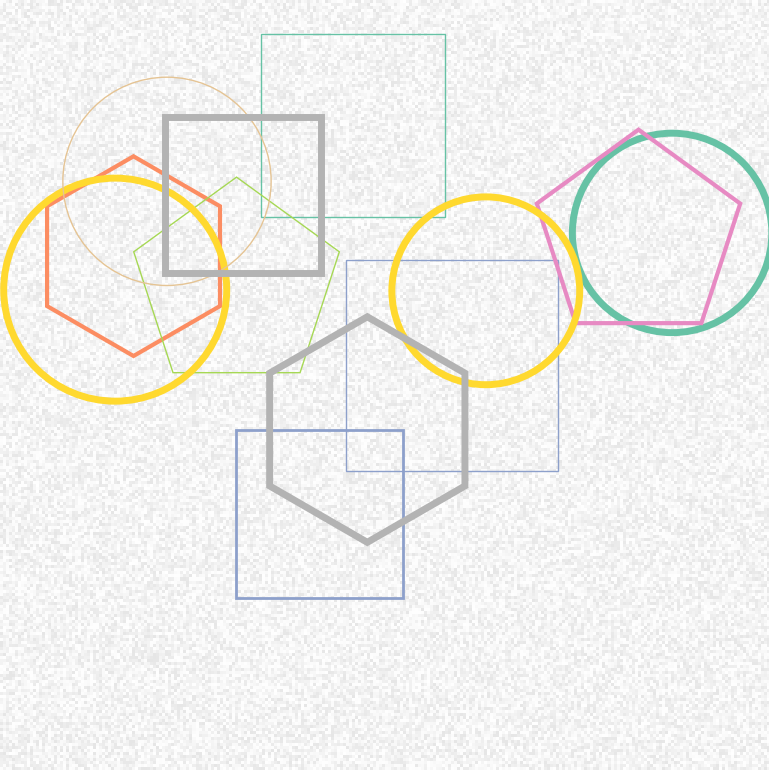[{"shape": "circle", "thickness": 2.5, "radius": 0.65, "center": [0.873, 0.698]}, {"shape": "square", "thickness": 0.5, "radius": 0.6, "center": [0.459, 0.837]}, {"shape": "hexagon", "thickness": 1.5, "radius": 0.65, "center": [0.173, 0.667]}, {"shape": "square", "thickness": 0.5, "radius": 0.69, "center": [0.587, 0.525]}, {"shape": "square", "thickness": 1, "radius": 0.54, "center": [0.415, 0.332]}, {"shape": "pentagon", "thickness": 1.5, "radius": 0.69, "center": [0.829, 0.693]}, {"shape": "pentagon", "thickness": 0.5, "radius": 0.7, "center": [0.307, 0.63]}, {"shape": "circle", "thickness": 2.5, "radius": 0.61, "center": [0.631, 0.622]}, {"shape": "circle", "thickness": 2.5, "radius": 0.72, "center": [0.15, 0.624]}, {"shape": "circle", "thickness": 0.5, "radius": 0.68, "center": [0.217, 0.764]}, {"shape": "square", "thickness": 2.5, "radius": 0.51, "center": [0.315, 0.747]}, {"shape": "hexagon", "thickness": 2.5, "radius": 0.73, "center": [0.477, 0.442]}]